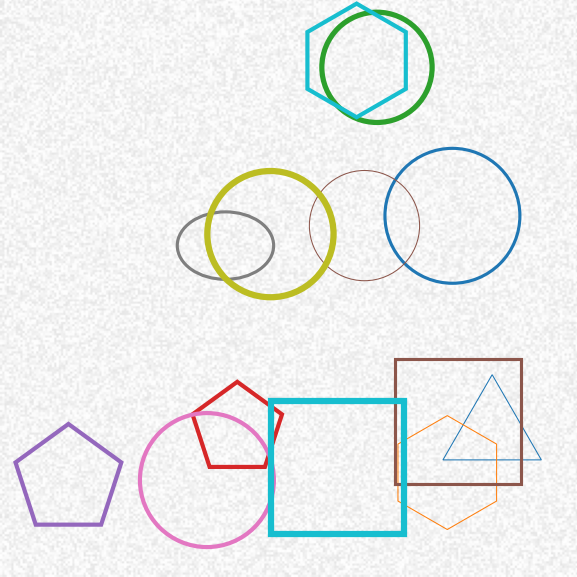[{"shape": "triangle", "thickness": 0.5, "radius": 0.49, "center": [0.852, 0.252]}, {"shape": "circle", "thickness": 1.5, "radius": 0.58, "center": [0.783, 0.625]}, {"shape": "hexagon", "thickness": 0.5, "radius": 0.49, "center": [0.774, 0.181]}, {"shape": "circle", "thickness": 2.5, "radius": 0.48, "center": [0.653, 0.883]}, {"shape": "pentagon", "thickness": 2, "radius": 0.41, "center": [0.411, 0.256]}, {"shape": "pentagon", "thickness": 2, "radius": 0.48, "center": [0.118, 0.169]}, {"shape": "square", "thickness": 1.5, "radius": 0.54, "center": [0.793, 0.269]}, {"shape": "circle", "thickness": 0.5, "radius": 0.48, "center": [0.631, 0.608]}, {"shape": "circle", "thickness": 2, "radius": 0.58, "center": [0.358, 0.168]}, {"shape": "oval", "thickness": 1.5, "radius": 0.42, "center": [0.39, 0.574]}, {"shape": "circle", "thickness": 3, "radius": 0.55, "center": [0.468, 0.594]}, {"shape": "hexagon", "thickness": 2, "radius": 0.49, "center": [0.618, 0.894]}, {"shape": "square", "thickness": 3, "radius": 0.57, "center": [0.584, 0.189]}]